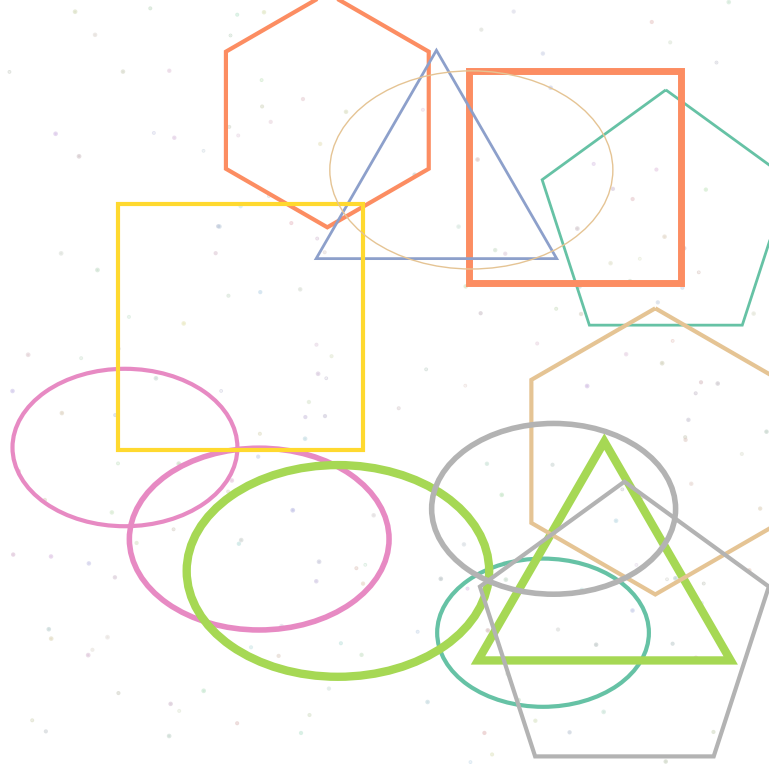[{"shape": "pentagon", "thickness": 1, "radius": 0.84, "center": [0.865, 0.714]}, {"shape": "oval", "thickness": 1.5, "radius": 0.69, "center": [0.705, 0.178]}, {"shape": "hexagon", "thickness": 1.5, "radius": 0.76, "center": [0.425, 0.857]}, {"shape": "square", "thickness": 2.5, "radius": 0.69, "center": [0.747, 0.77]}, {"shape": "triangle", "thickness": 1, "radius": 0.9, "center": [0.567, 0.754]}, {"shape": "oval", "thickness": 1.5, "radius": 0.73, "center": [0.162, 0.419]}, {"shape": "oval", "thickness": 2, "radius": 0.84, "center": [0.337, 0.3]}, {"shape": "triangle", "thickness": 3, "radius": 0.95, "center": [0.785, 0.237]}, {"shape": "oval", "thickness": 3, "radius": 0.98, "center": [0.439, 0.259]}, {"shape": "square", "thickness": 1.5, "radius": 0.8, "center": [0.313, 0.575]}, {"shape": "hexagon", "thickness": 1.5, "radius": 0.93, "center": [0.851, 0.414]}, {"shape": "oval", "thickness": 0.5, "radius": 0.92, "center": [0.612, 0.779]}, {"shape": "oval", "thickness": 2, "radius": 0.79, "center": [0.719, 0.339]}, {"shape": "pentagon", "thickness": 1.5, "radius": 0.99, "center": [0.811, 0.177]}]